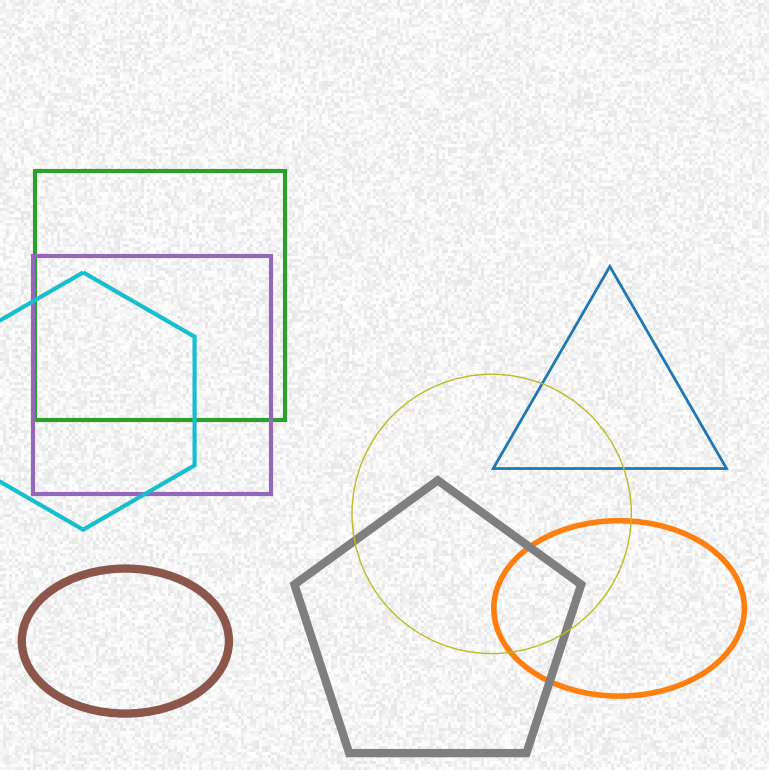[{"shape": "triangle", "thickness": 1, "radius": 0.87, "center": [0.792, 0.479]}, {"shape": "oval", "thickness": 2, "radius": 0.81, "center": [0.804, 0.21]}, {"shape": "square", "thickness": 1.5, "radius": 0.81, "center": [0.208, 0.616]}, {"shape": "square", "thickness": 1.5, "radius": 0.77, "center": [0.197, 0.513]}, {"shape": "oval", "thickness": 3, "radius": 0.67, "center": [0.163, 0.167]}, {"shape": "pentagon", "thickness": 3, "radius": 0.98, "center": [0.569, 0.18]}, {"shape": "circle", "thickness": 0.5, "radius": 0.91, "center": [0.639, 0.333]}, {"shape": "hexagon", "thickness": 1.5, "radius": 0.84, "center": [0.108, 0.479]}]